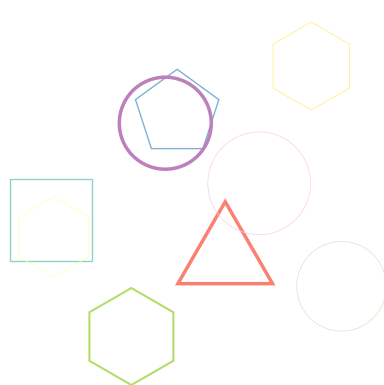[{"shape": "square", "thickness": 1, "radius": 0.53, "center": [0.132, 0.43]}, {"shape": "hexagon", "thickness": 0.5, "radius": 0.52, "center": [0.139, 0.385]}, {"shape": "triangle", "thickness": 2.5, "radius": 0.71, "center": [0.585, 0.334]}, {"shape": "pentagon", "thickness": 1, "radius": 0.57, "center": [0.46, 0.706]}, {"shape": "hexagon", "thickness": 1.5, "radius": 0.63, "center": [0.341, 0.126]}, {"shape": "circle", "thickness": 0.5, "radius": 0.67, "center": [0.673, 0.524]}, {"shape": "circle", "thickness": 2.5, "radius": 0.6, "center": [0.429, 0.68]}, {"shape": "circle", "thickness": 0.5, "radius": 0.58, "center": [0.887, 0.256]}, {"shape": "hexagon", "thickness": 0.5, "radius": 0.57, "center": [0.808, 0.828]}]